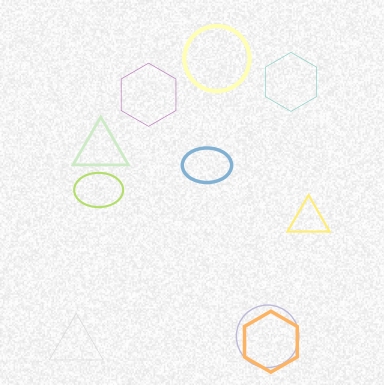[{"shape": "hexagon", "thickness": 0.5, "radius": 0.38, "center": [0.756, 0.787]}, {"shape": "circle", "thickness": 3, "radius": 0.42, "center": [0.563, 0.848]}, {"shape": "circle", "thickness": 1, "radius": 0.41, "center": [0.695, 0.126]}, {"shape": "oval", "thickness": 2.5, "radius": 0.32, "center": [0.538, 0.571]}, {"shape": "hexagon", "thickness": 2.5, "radius": 0.4, "center": [0.704, 0.112]}, {"shape": "oval", "thickness": 1.5, "radius": 0.32, "center": [0.256, 0.507]}, {"shape": "triangle", "thickness": 0.5, "radius": 0.4, "center": [0.198, 0.105]}, {"shape": "hexagon", "thickness": 0.5, "radius": 0.41, "center": [0.386, 0.754]}, {"shape": "triangle", "thickness": 2, "radius": 0.42, "center": [0.262, 0.613]}, {"shape": "triangle", "thickness": 1.5, "radius": 0.32, "center": [0.801, 0.43]}]